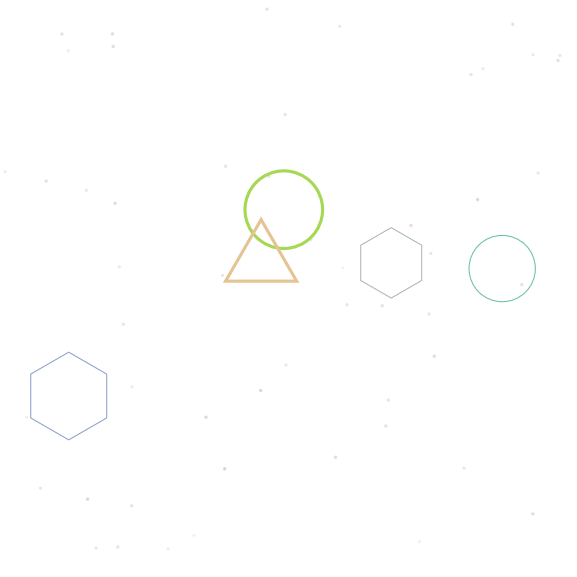[{"shape": "circle", "thickness": 0.5, "radius": 0.29, "center": [0.87, 0.534]}, {"shape": "hexagon", "thickness": 0.5, "radius": 0.38, "center": [0.119, 0.313]}, {"shape": "circle", "thickness": 1.5, "radius": 0.34, "center": [0.491, 0.636]}, {"shape": "triangle", "thickness": 1.5, "radius": 0.36, "center": [0.452, 0.548]}, {"shape": "hexagon", "thickness": 0.5, "radius": 0.3, "center": [0.677, 0.544]}]